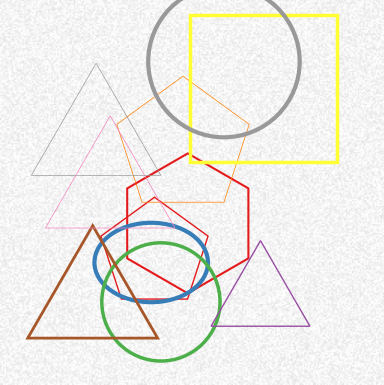[{"shape": "pentagon", "thickness": 1, "radius": 0.73, "center": [0.401, 0.341]}, {"shape": "hexagon", "thickness": 1.5, "radius": 0.91, "center": [0.488, 0.42]}, {"shape": "oval", "thickness": 3, "radius": 0.74, "center": [0.393, 0.318]}, {"shape": "circle", "thickness": 2.5, "radius": 0.77, "center": [0.418, 0.216]}, {"shape": "triangle", "thickness": 1, "radius": 0.74, "center": [0.677, 0.227]}, {"shape": "pentagon", "thickness": 0.5, "radius": 0.9, "center": [0.475, 0.621]}, {"shape": "square", "thickness": 2.5, "radius": 0.95, "center": [0.684, 0.771]}, {"shape": "triangle", "thickness": 2, "radius": 0.97, "center": [0.241, 0.219]}, {"shape": "triangle", "thickness": 0.5, "radius": 0.97, "center": [0.286, 0.505]}, {"shape": "triangle", "thickness": 0.5, "radius": 0.97, "center": [0.25, 0.642]}, {"shape": "circle", "thickness": 3, "radius": 0.98, "center": [0.582, 0.84]}]